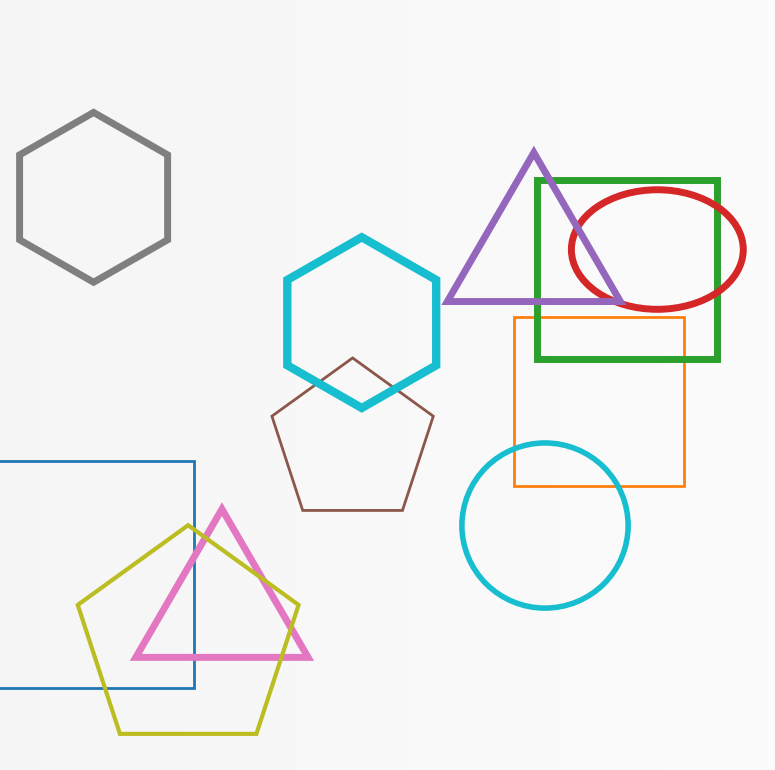[{"shape": "square", "thickness": 1, "radius": 0.74, "center": [0.103, 0.253]}, {"shape": "square", "thickness": 1, "radius": 0.55, "center": [0.773, 0.479]}, {"shape": "square", "thickness": 2.5, "radius": 0.58, "center": [0.809, 0.65]}, {"shape": "oval", "thickness": 2.5, "radius": 0.55, "center": [0.848, 0.676]}, {"shape": "triangle", "thickness": 2.5, "radius": 0.64, "center": [0.689, 0.673]}, {"shape": "pentagon", "thickness": 1, "radius": 0.55, "center": [0.455, 0.426]}, {"shape": "triangle", "thickness": 2.5, "radius": 0.64, "center": [0.286, 0.21]}, {"shape": "hexagon", "thickness": 2.5, "radius": 0.55, "center": [0.121, 0.744]}, {"shape": "pentagon", "thickness": 1.5, "radius": 0.75, "center": [0.243, 0.168]}, {"shape": "hexagon", "thickness": 3, "radius": 0.55, "center": [0.467, 0.581]}, {"shape": "circle", "thickness": 2, "radius": 0.54, "center": [0.703, 0.318]}]